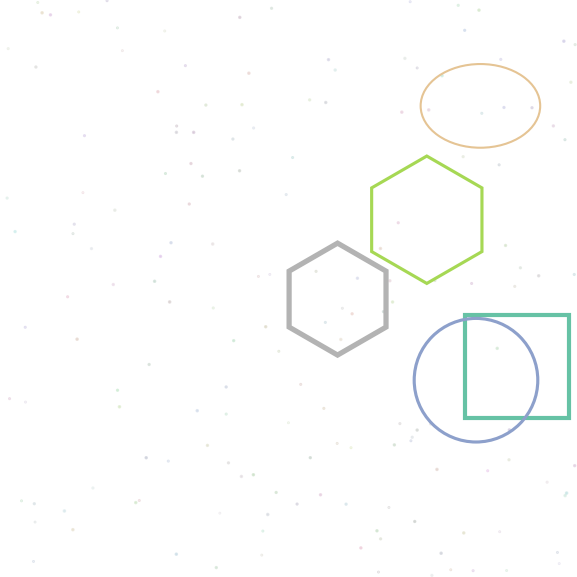[{"shape": "square", "thickness": 2, "radius": 0.45, "center": [0.895, 0.364]}, {"shape": "circle", "thickness": 1.5, "radius": 0.54, "center": [0.824, 0.341]}, {"shape": "hexagon", "thickness": 1.5, "radius": 0.55, "center": [0.739, 0.619]}, {"shape": "oval", "thickness": 1, "radius": 0.52, "center": [0.832, 0.816]}, {"shape": "hexagon", "thickness": 2.5, "radius": 0.48, "center": [0.585, 0.481]}]